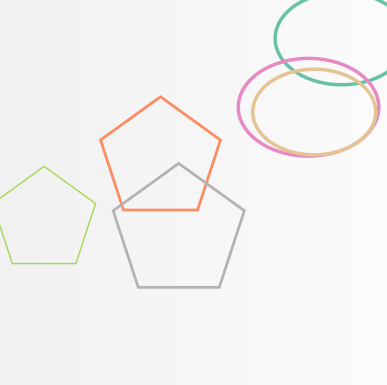[{"shape": "oval", "thickness": 2.5, "radius": 0.86, "center": [0.882, 0.9]}, {"shape": "pentagon", "thickness": 2, "radius": 0.81, "center": [0.414, 0.586]}, {"shape": "oval", "thickness": 2.5, "radius": 0.91, "center": [0.796, 0.721]}, {"shape": "pentagon", "thickness": 1, "radius": 0.7, "center": [0.114, 0.428]}, {"shape": "oval", "thickness": 2.5, "radius": 0.79, "center": [0.811, 0.709]}, {"shape": "pentagon", "thickness": 2, "radius": 0.89, "center": [0.461, 0.398]}]